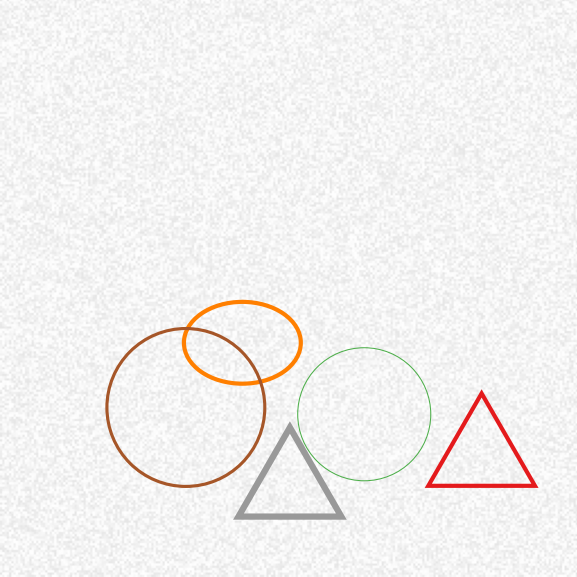[{"shape": "triangle", "thickness": 2, "radius": 0.53, "center": [0.834, 0.211]}, {"shape": "circle", "thickness": 0.5, "radius": 0.58, "center": [0.631, 0.282]}, {"shape": "oval", "thickness": 2, "radius": 0.51, "center": [0.42, 0.406]}, {"shape": "circle", "thickness": 1.5, "radius": 0.68, "center": [0.322, 0.294]}, {"shape": "triangle", "thickness": 3, "radius": 0.51, "center": [0.502, 0.156]}]